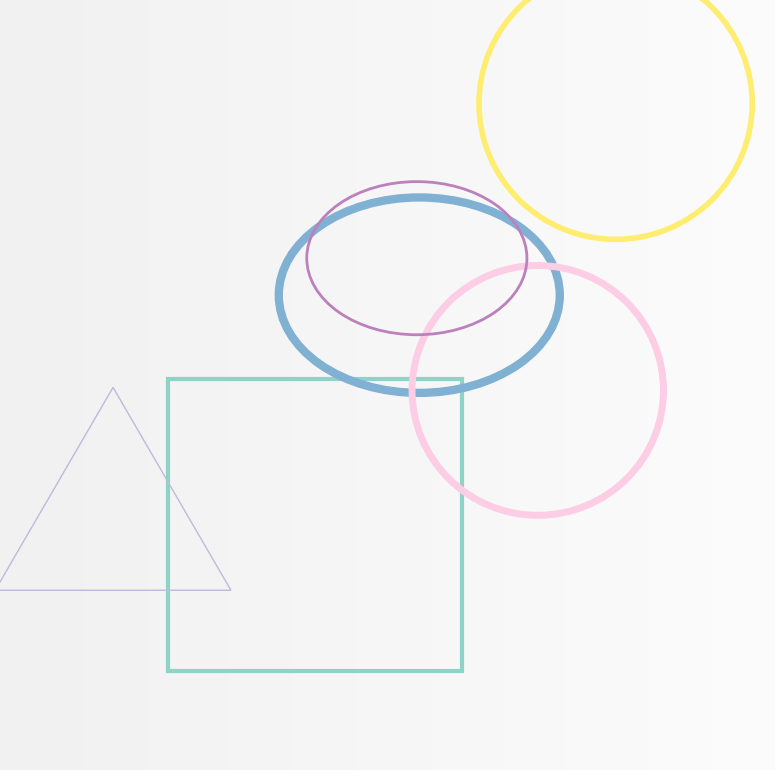[{"shape": "square", "thickness": 1.5, "radius": 0.95, "center": [0.407, 0.318]}, {"shape": "triangle", "thickness": 0.5, "radius": 0.88, "center": [0.146, 0.321]}, {"shape": "oval", "thickness": 3, "radius": 0.91, "center": [0.541, 0.617]}, {"shape": "circle", "thickness": 2.5, "radius": 0.81, "center": [0.694, 0.493]}, {"shape": "oval", "thickness": 1, "radius": 0.71, "center": [0.538, 0.665]}, {"shape": "circle", "thickness": 2, "radius": 0.88, "center": [0.794, 0.865]}]